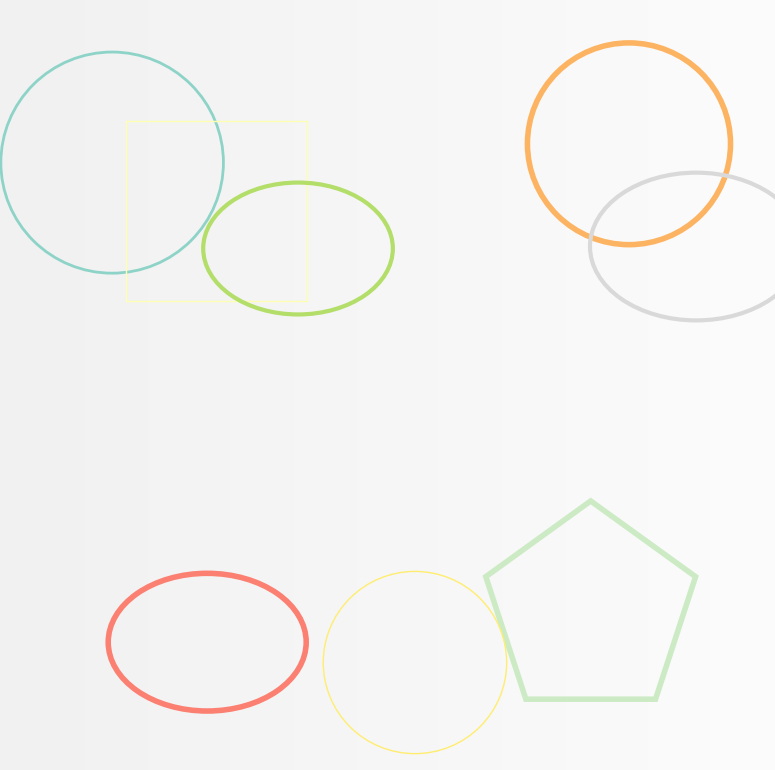[{"shape": "circle", "thickness": 1, "radius": 0.72, "center": [0.145, 0.789]}, {"shape": "square", "thickness": 0.5, "radius": 0.58, "center": [0.28, 0.726]}, {"shape": "oval", "thickness": 2, "radius": 0.64, "center": [0.267, 0.166]}, {"shape": "circle", "thickness": 2, "radius": 0.66, "center": [0.812, 0.813]}, {"shape": "oval", "thickness": 1.5, "radius": 0.61, "center": [0.385, 0.677]}, {"shape": "oval", "thickness": 1.5, "radius": 0.69, "center": [0.898, 0.68]}, {"shape": "pentagon", "thickness": 2, "radius": 0.71, "center": [0.762, 0.207]}, {"shape": "circle", "thickness": 0.5, "radius": 0.59, "center": [0.535, 0.14]}]